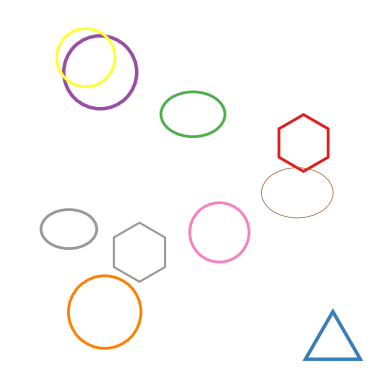[{"shape": "hexagon", "thickness": 2, "radius": 0.37, "center": [0.788, 0.629]}, {"shape": "triangle", "thickness": 2.5, "radius": 0.41, "center": [0.865, 0.108]}, {"shape": "oval", "thickness": 2, "radius": 0.42, "center": [0.501, 0.703]}, {"shape": "circle", "thickness": 2.5, "radius": 0.47, "center": [0.26, 0.812]}, {"shape": "circle", "thickness": 2, "radius": 0.47, "center": [0.272, 0.189]}, {"shape": "circle", "thickness": 2, "radius": 0.38, "center": [0.223, 0.85]}, {"shape": "oval", "thickness": 0.5, "radius": 0.47, "center": [0.772, 0.499]}, {"shape": "circle", "thickness": 2, "radius": 0.39, "center": [0.57, 0.396]}, {"shape": "hexagon", "thickness": 1.5, "radius": 0.38, "center": [0.362, 0.345]}, {"shape": "oval", "thickness": 2, "radius": 0.36, "center": [0.179, 0.405]}]